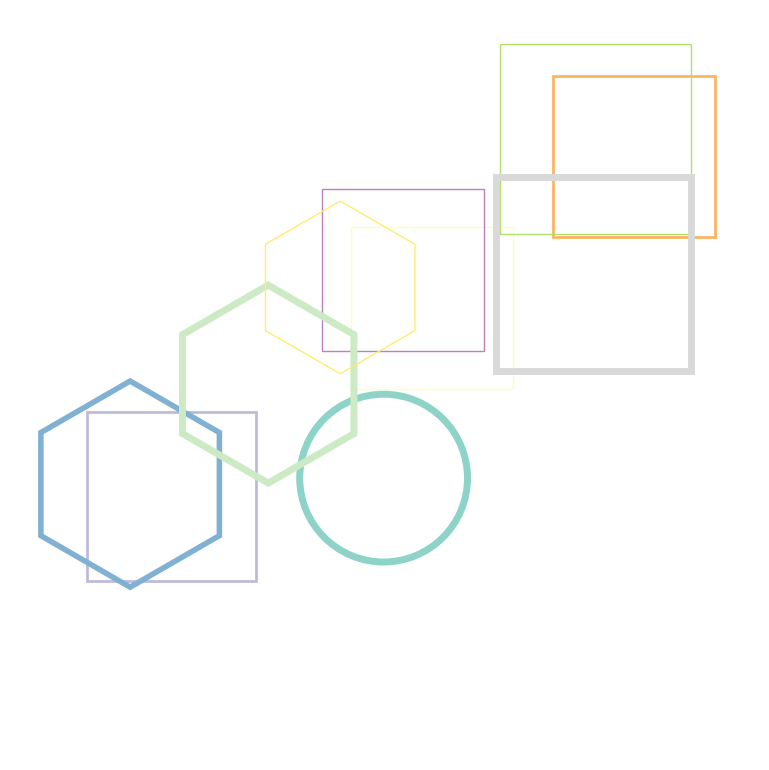[{"shape": "circle", "thickness": 2.5, "radius": 0.54, "center": [0.498, 0.379]}, {"shape": "square", "thickness": 0.5, "radius": 0.53, "center": [0.561, 0.6]}, {"shape": "square", "thickness": 1, "radius": 0.55, "center": [0.223, 0.355]}, {"shape": "hexagon", "thickness": 2, "radius": 0.67, "center": [0.169, 0.371]}, {"shape": "square", "thickness": 1, "radius": 0.52, "center": [0.823, 0.796]}, {"shape": "square", "thickness": 0.5, "radius": 0.62, "center": [0.773, 0.819]}, {"shape": "square", "thickness": 2.5, "radius": 0.63, "center": [0.771, 0.644]}, {"shape": "square", "thickness": 0.5, "radius": 0.52, "center": [0.523, 0.649]}, {"shape": "hexagon", "thickness": 2.5, "radius": 0.64, "center": [0.348, 0.501]}, {"shape": "hexagon", "thickness": 0.5, "radius": 0.56, "center": [0.442, 0.627]}]